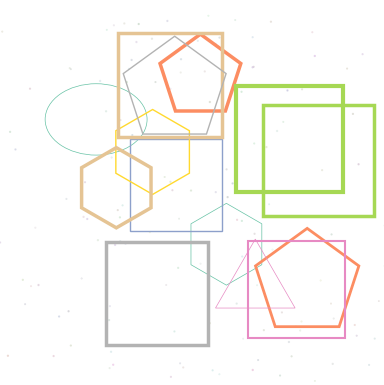[{"shape": "hexagon", "thickness": 0.5, "radius": 0.53, "center": [0.588, 0.366]}, {"shape": "oval", "thickness": 0.5, "radius": 0.66, "center": [0.25, 0.69]}, {"shape": "pentagon", "thickness": 2, "radius": 0.71, "center": [0.798, 0.266]}, {"shape": "pentagon", "thickness": 2.5, "radius": 0.55, "center": [0.521, 0.801]}, {"shape": "square", "thickness": 1, "radius": 0.6, "center": [0.456, 0.52]}, {"shape": "square", "thickness": 1.5, "radius": 0.63, "center": [0.769, 0.249]}, {"shape": "triangle", "thickness": 0.5, "radius": 0.6, "center": [0.663, 0.26]}, {"shape": "square", "thickness": 3, "radius": 0.69, "center": [0.752, 0.639]}, {"shape": "square", "thickness": 2.5, "radius": 0.72, "center": [0.828, 0.584]}, {"shape": "hexagon", "thickness": 1, "radius": 0.55, "center": [0.396, 0.605]}, {"shape": "hexagon", "thickness": 2.5, "radius": 0.52, "center": [0.302, 0.512]}, {"shape": "square", "thickness": 2.5, "radius": 0.68, "center": [0.441, 0.779]}, {"shape": "pentagon", "thickness": 1, "radius": 0.7, "center": [0.454, 0.765]}, {"shape": "square", "thickness": 2.5, "radius": 0.67, "center": [0.408, 0.238]}]